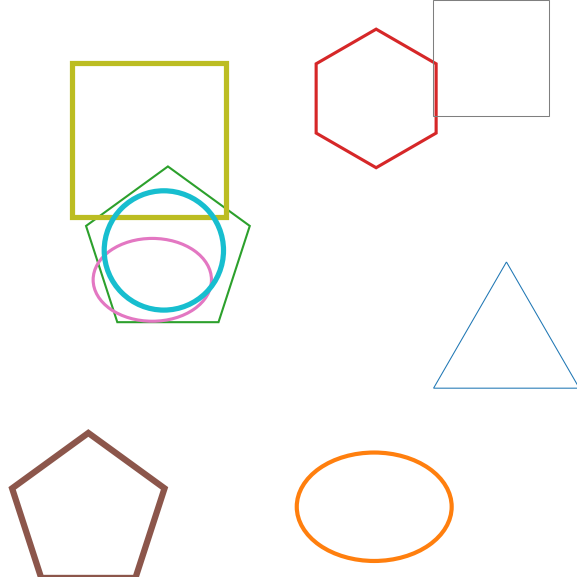[{"shape": "triangle", "thickness": 0.5, "radius": 0.73, "center": [0.877, 0.4]}, {"shape": "oval", "thickness": 2, "radius": 0.67, "center": [0.648, 0.122]}, {"shape": "pentagon", "thickness": 1, "radius": 0.75, "center": [0.291, 0.562]}, {"shape": "hexagon", "thickness": 1.5, "radius": 0.6, "center": [0.651, 0.829]}, {"shape": "pentagon", "thickness": 3, "radius": 0.69, "center": [0.153, 0.111]}, {"shape": "oval", "thickness": 1.5, "radius": 0.51, "center": [0.264, 0.515]}, {"shape": "square", "thickness": 0.5, "radius": 0.5, "center": [0.851, 0.899]}, {"shape": "square", "thickness": 2.5, "radius": 0.67, "center": [0.258, 0.757]}, {"shape": "circle", "thickness": 2.5, "radius": 0.52, "center": [0.284, 0.565]}]